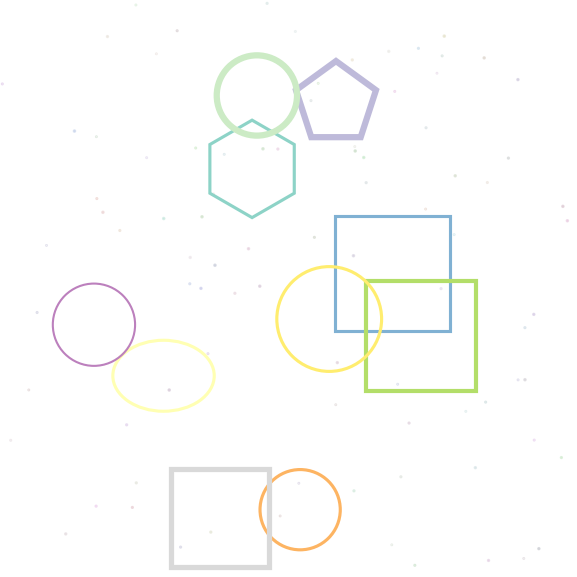[{"shape": "hexagon", "thickness": 1.5, "radius": 0.42, "center": [0.436, 0.707]}, {"shape": "oval", "thickness": 1.5, "radius": 0.44, "center": [0.283, 0.348]}, {"shape": "pentagon", "thickness": 3, "radius": 0.36, "center": [0.582, 0.821]}, {"shape": "square", "thickness": 1.5, "radius": 0.5, "center": [0.68, 0.526]}, {"shape": "circle", "thickness": 1.5, "radius": 0.35, "center": [0.52, 0.117]}, {"shape": "square", "thickness": 2, "radius": 0.48, "center": [0.729, 0.418]}, {"shape": "square", "thickness": 2.5, "radius": 0.42, "center": [0.381, 0.102]}, {"shape": "circle", "thickness": 1, "radius": 0.36, "center": [0.163, 0.437]}, {"shape": "circle", "thickness": 3, "radius": 0.35, "center": [0.445, 0.834]}, {"shape": "circle", "thickness": 1.5, "radius": 0.45, "center": [0.57, 0.447]}]